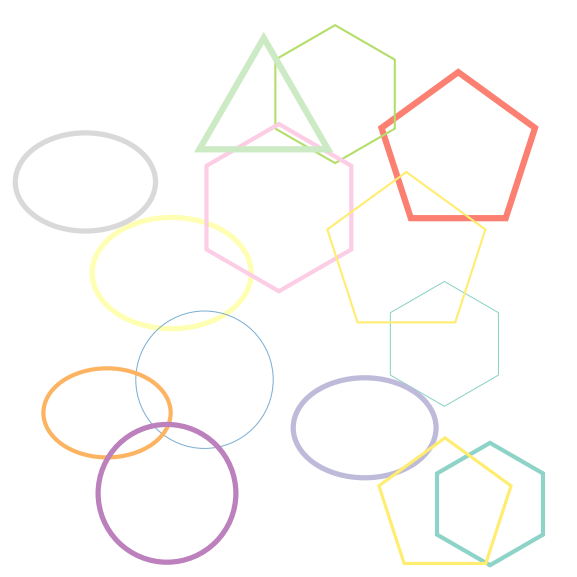[{"shape": "hexagon", "thickness": 2, "radius": 0.53, "center": [0.848, 0.126]}, {"shape": "hexagon", "thickness": 0.5, "radius": 0.54, "center": [0.77, 0.404]}, {"shape": "oval", "thickness": 2.5, "radius": 0.69, "center": [0.297, 0.526]}, {"shape": "oval", "thickness": 2.5, "radius": 0.62, "center": [0.631, 0.258]}, {"shape": "pentagon", "thickness": 3, "radius": 0.7, "center": [0.794, 0.734]}, {"shape": "circle", "thickness": 0.5, "radius": 0.59, "center": [0.354, 0.342]}, {"shape": "oval", "thickness": 2, "radius": 0.55, "center": [0.185, 0.284]}, {"shape": "hexagon", "thickness": 1, "radius": 0.6, "center": [0.58, 0.836]}, {"shape": "hexagon", "thickness": 2, "radius": 0.72, "center": [0.483, 0.64]}, {"shape": "oval", "thickness": 2.5, "radius": 0.61, "center": [0.148, 0.684]}, {"shape": "circle", "thickness": 2.5, "radius": 0.6, "center": [0.289, 0.145]}, {"shape": "triangle", "thickness": 3, "radius": 0.64, "center": [0.457, 0.805]}, {"shape": "pentagon", "thickness": 1.5, "radius": 0.6, "center": [0.77, 0.121]}, {"shape": "pentagon", "thickness": 1, "radius": 0.72, "center": [0.704, 0.557]}]